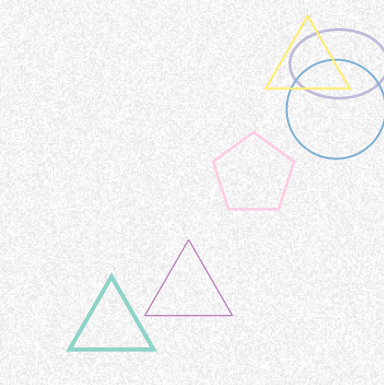[{"shape": "triangle", "thickness": 3, "radius": 0.63, "center": [0.29, 0.155]}, {"shape": "oval", "thickness": 2, "radius": 0.64, "center": [0.88, 0.834]}, {"shape": "circle", "thickness": 1.5, "radius": 0.64, "center": [0.873, 0.716]}, {"shape": "pentagon", "thickness": 2, "radius": 0.55, "center": [0.659, 0.546]}, {"shape": "triangle", "thickness": 1, "radius": 0.66, "center": [0.49, 0.246]}, {"shape": "triangle", "thickness": 1.5, "radius": 0.63, "center": [0.799, 0.833]}]